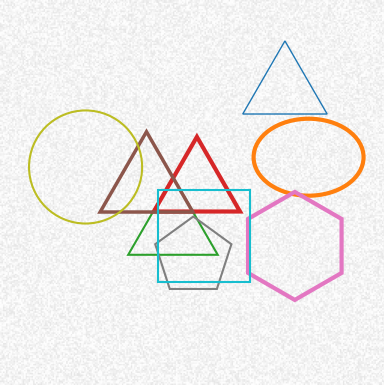[{"shape": "triangle", "thickness": 1, "radius": 0.63, "center": [0.74, 0.767]}, {"shape": "oval", "thickness": 3, "radius": 0.71, "center": [0.801, 0.592]}, {"shape": "triangle", "thickness": 1.5, "radius": 0.67, "center": [0.449, 0.405]}, {"shape": "triangle", "thickness": 3, "radius": 0.65, "center": [0.511, 0.515]}, {"shape": "triangle", "thickness": 2.5, "radius": 0.7, "center": [0.38, 0.519]}, {"shape": "hexagon", "thickness": 3, "radius": 0.7, "center": [0.766, 0.361]}, {"shape": "pentagon", "thickness": 1.5, "radius": 0.52, "center": [0.502, 0.334]}, {"shape": "circle", "thickness": 1.5, "radius": 0.73, "center": [0.222, 0.566]}, {"shape": "square", "thickness": 1.5, "radius": 0.59, "center": [0.53, 0.387]}]